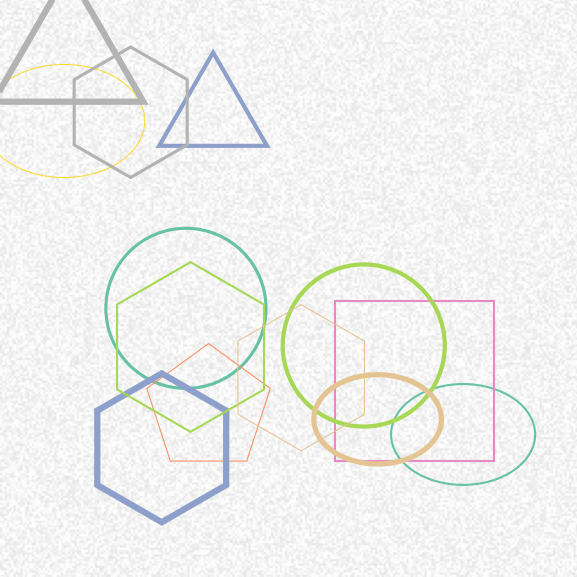[{"shape": "oval", "thickness": 1, "radius": 0.62, "center": [0.802, 0.247]}, {"shape": "circle", "thickness": 1.5, "radius": 0.69, "center": [0.322, 0.465]}, {"shape": "pentagon", "thickness": 0.5, "radius": 0.56, "center": [0.361, 0.292]}, {"shape": "hexagon", "thickness": 3, "radius": 0.64, "center": [0.28, 0.224]}, {"shape": "triangle", "thickness": 2, "radius": 0.54, "center": [0.369, 0.8]}, {"shape": "square", "thickness": 1, "radius": 0.69, "center": [0.717, 0.339]}, {"shape": "circle", "thickness": 2, "radius": 0.7, "center": [0.63, 0.401]}, {"shape": "hexagon", "thickness": 1, "radius": 0.73, "center": [0.33, 0.398]}, {"shape": "oval", "thickness": 0.5, "radius": 0.7, "center": [0.111, 0.79]}, {"shape": "oval", "thickness": 2.5, "radius": 0.55, "center": [0.654, 0.273]}, {"shape": "hexagon", "thickness": 0.5, "radius": 0.63, "center": [0.522, 0.345]}, {"shape": "hexagon", "thickness": 1.5, "radius": 0.56, "center": [0.226, 0.805]}, {"shape": "triangle", "thickness": 3, "radius": 0.75, "center": [0.118, 0.898]}]